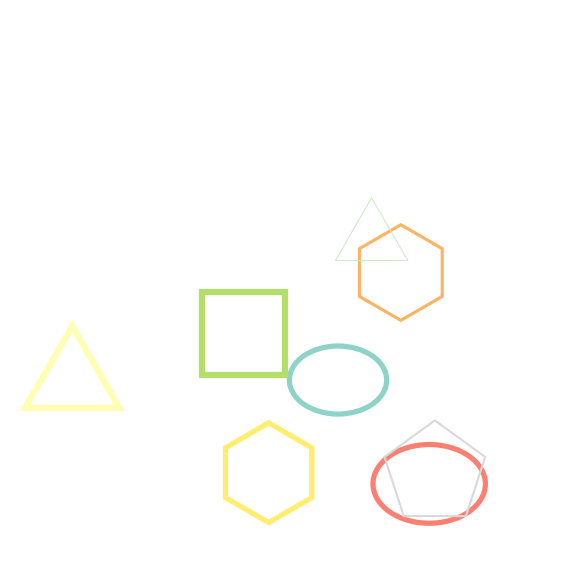[{"shape": "oval", "thickness": 2.5, "radius": 0.42, "center": [0.585, 0.341]}, {"shape": "triangle", "thickness": 3, "radius": 0.47, "center": [0.125, 0.34]}, {"shape": "oval", "thickness": 2.5, "radius": 0.49, "center": [0.743, 0.161]}, {"shape": "hexagon", "thickness": 1.5, "radius": 0.41, "center": [0.694, 0.527]}, {"shape": "square", "thickness": 3, "radius": 0.36, "center": [0.422, 0.422]}, {"shape": "pentagon", "thickness": 1, "radius": 0.46, "center": [0.753, 0.18]}, {"shape": "triangle", "thickness": 0.5, "radius": 0.36, "center": [0.643, 0.584]}, {"shape": "hexagon", "thickness": 2.5, "radius": 0.43, "center": [0.465, 0.181]}]